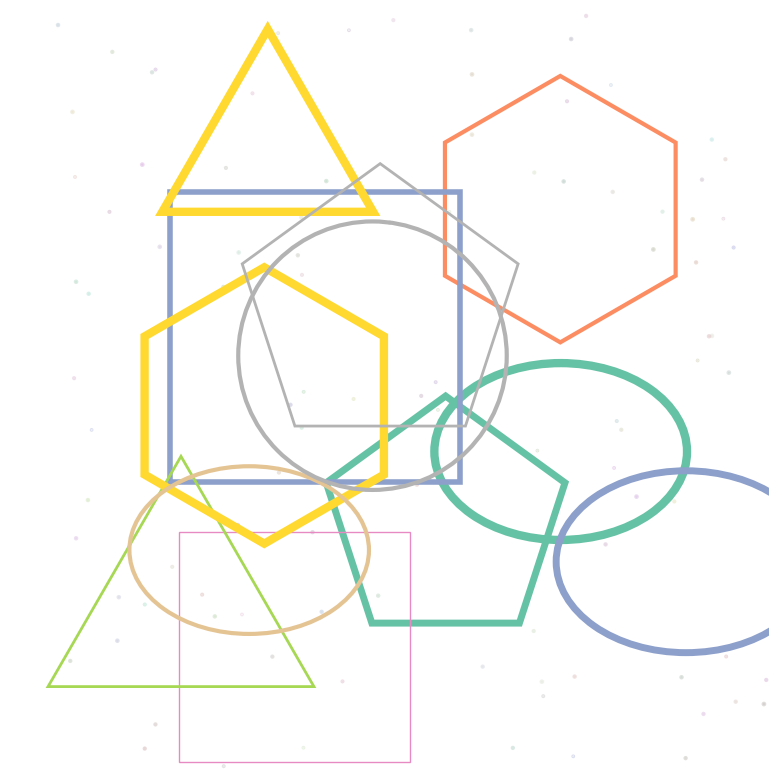[{"shape": "pentagon", "thickness": 2.5, "radius": 0.82, "center": [0.579, 0.323]}, {"shape": "oval", "thickness": 3, "radius": 0.82, "center": [0.728, 0.414]}, {"shape": "hexagon", "thickness": 1.5, "radius": 0.86, "center": [0.728, 0.728]}, {"shape": "square", "thickness": 2, "radius": 0.94, "center": [0.409, 0.562]}, {"shape": "oval", "thickness": 2.5, "radius": 0.84, "center": [0.891, 0.27]}, {"shape": "square", "thickness": 0.5, "radius": 0.75, "center": [0.382, 0.16]}, {"shape": "triangle", "thickness": 1, "radius": 1.0, "center": [0.235, 0.208]}, {"shape": "triangle", "thickness": 3, "radius": 0.79, "center": [0.348, 0.804]}, {"shape": "hexagon", "thickness": 3, "radius": 0.9, "center": [0.343, 0.473]}, {"shape": "oval", "thickness": 1.5, "radius": 0.78, "center": [0.324, 0.286]}, {"shape": "pentagon", "thickness": 1, "radius": 0.94, "center": [0.494, 0.599]}, {"shape": "circle", "thickness": 1.5, "radius": 0.87, "center": [0.484, 0.538]}]